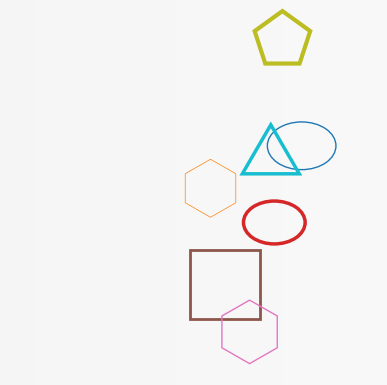[{"shape": "oval", "thickness": 1, "radius": 0.44, "center": [0.778, 0.621]}, {"shape": "hexagon", "thickness": 0.5, "radius": 0.38, "center": [0.543, 0.511]}, {"shape": "oval", "thickness": 2.5, "radius": 0.4, "center": [0.708, 0.422]}, {"shape": "square", "thickness": 2, "radius": 0.45, "center": [0.581, 0.261]}, {"shape": "hexagon", "thickness": 1, "radius": 0.41, "center": [0.644, 0.138]}, {"shape": "pentagon", "thickness": 3, "radius": 0.38, "center": [0.729, 0.896]}, {"shape": "triangle", "thickness": 2.5, "radius": 0.42, "center": [0.699, 0.591]}]